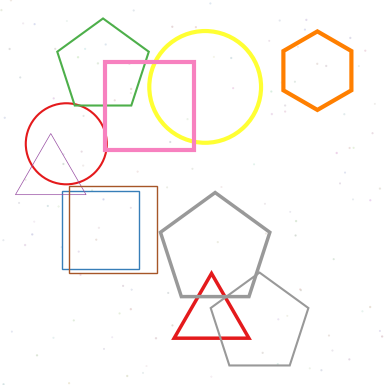[{"shape": "triangle", "thickness": 2.5, "radius": 0.56, "center": [0.549, 0.178]}, {"shape": "circle", "thickness": 1.5, "radius": 0.53, "center": [0.172, 0.627]}, {"shape": "square", "thickness": 1, "radius": 0.5, "center": [0.262, 0.402]}, {"shape": "pentagon", "thickness": 1.5, "radius": 0.62, "center": [0.268, 0.827]}, {"shape": "triangle", "thickness": 0.5, "radius": 0.53, "center": [0.132, 0.547]}, {"shape": "hexagon", "thickness": 3, "radius": 0.51, "center": [0.824, 0.816]}, {"shape": "circle", "thickness": 3, "radius": 0.73, "center": [0.533, 0.774]}, {"shape": "square", "thickness": 1, "radius": 0.57, "center": [0.294, 0.404]}, {"shape": "square", "thickness": 3, "radius": 0.57, "center": [0.388, 0.725]}, {"shape": "pentagon", "thickness": 1.5, "radius": 0.67, "center": [0.674, 0.159]}, {"shape": "pentagon", "thickness": 2.5, "radius": 0.75, "center": [0.559, 0.35]}]